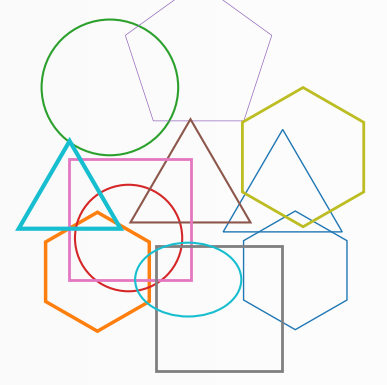[{"shape": "triangle", "thickness": 1, "radius": 0.89, "center": [0.73, 0.486]}, {"shape": "hexagon", "thickness": 1, "radius": 0.77, "center": [0.762, 0.298]}, {"shape": "hexagon", "thickness": 2.5, "radius": 0.77, "center": [0.251, 0.294]}, {"shape": "circle", "thickness": 1.5, "radius": 0.88, "center": [0.284, 0.773]}, {"shape": "circle", "thickness": 1.5, "radius": 0.69, "center": [0.332, 0.382]}, {"shape": "pentagon", "thickness": 0.5, "radius": 0.99, "center": [0.512, 0.847]}, {"shape": "triangle", "thickness": 1.5, "radius": 0.89, "center": [0.492, 0.512]}, {"shape": "square", "thickness": 2, "radius": 0.79, "center": [0.335, 0.43]}, {"shape": "square", "thickness": 2, "radius": 0.81, "center": [0.566, 0.2]}, {"shape": "hexagon", "thickness": 2, "radius": 0.9, "center": [0.782, 0.592]}, {"shape": "oval", "thickness": 1.5, "radius": 0.68, "center": [0.486, 0.274]}, {"shape": "triangle", "thickness": 3, "radius": 0.76, "center": [0.18, 0.482]}]